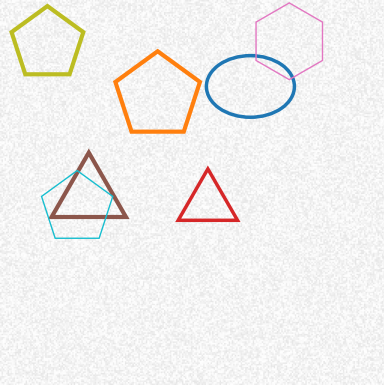[{"shape": "oval", "thickness": 2.5, "radius": 0.57, "center": [0.65, 0.775]}, {"shape": "pentagon", "thickness": 3, "radius": 0.58, "center": [0.41, 0.751]}, {"shape": "triangle", "thickness": 2.5, "radius": 0.44, "center": [0.54, 0.472]}, {"shape": "triangle", "thickness": 3, "radius": 0.56, "center": [0.231, 0.492]}, {"shape": "hexagon", "thickness": 1, "radius": 0.5, "center": [0.751, 0.893]}, {"shape": "pentagon", "thickness": 3, "radius": 0.49, "center": [0.123, 0.886]}, {"shape": "pentagon", "thickness": 1, "radius": 0.49, "center": [0.2, 0.46]}]